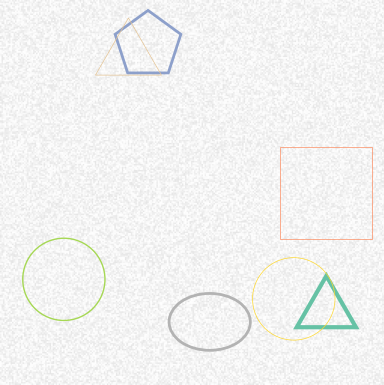[{"shape": "triangle", "thickness": 3, "radius": 0.44, "center": [0.848, 0.194]}, {"shape": "square", "thickness": 0.5, "radius": 0.6, "center": [0.846, 0.5]}, {"shape": "pentagon", "thickness": 2, "radius": 0.45, "center": [0.384, 0.883]}, {"shape": "circle", "thickness": 1, "radius": 0.53, "center": [0.166, 0.274]}, {"shape": "circle", "thickness": 0.5, "radius": 0.54, "center": [0.763, 0.224]}, {"shape": "triangle", "thickness": 0.5, "radius": 0.49, "center": [0.334, 0.854]}, {"shape": "oval", "thickness": 2, "radius": 0.53, "center": [0.545, 0.164]}]